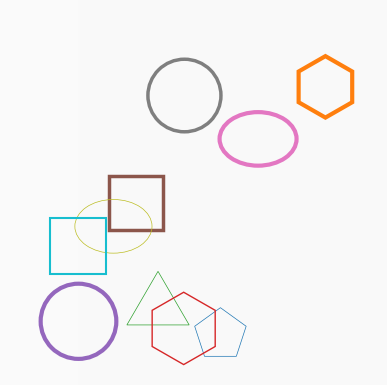[{"shape": "pentagon", "thickness": 0.5, "radius": 0.35, "center": [0.569, 0.131]}, {"shape": "hexagon", "thickness": 3, "radius": 0.4, "center": [0.84, 0.774]}, {"shape": "triangle", "thickness": 0.5, "radius": 0.46, "center": [0.408, 0.202]}, {"shape": "hexagon", "thickness": 1, "radius": 0.47, "center": [0.474, 0.147]}, {"shape": "circle", "thickness": 3, "radius": 0.49, "center": [0.203, 0.165]}, {"shape": "square", "thickness": 2.5, "radius": 0.35, "center": [0.352, 0.473]}, {"shape": "oval", "thickness": 3, "radius": 0.5, "center": [0.666, 0.639]}, {"shape": "circle", "thickness": 2.5, "radius": 0.47, "center": [0.476, 0.752]}, {"shape": "oval", "thickness": 0.5, "radius": 0.5, "center": [0.293, 0.412]}, {"shape": "square", "thickness": 1.5, "radius": 0.36, "center": [0.201, 0.361]}]